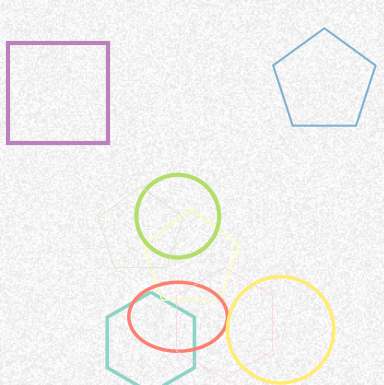[{"shape": "hexagon", "thickness": 2.5, "radius": 0.65, "center": [0.392, 0.11]}, {"shape": "pentagon", "thickness": 1, "radius": 0.65, "center": [0.497, 0.326]}, {"shape": "oval", "thickness": 2.5, "radius": 0.64, "center": [0.463, 0.177]}, {"shape": "pentagon", "thickness": 1.5, "radius": 0.7, "center": [0.843, 0.787]}, {"shape": "circle", "thickness": 3, "radius": 0.54, "center": [0.462, 0.438]}, {"shape": "hexagon", "thickness": 0.5, "radius": 0.72, "center": [0.583, 0.16]}, {"shape": "square", "thickness": 3, "radius": 0.65, "center": [0.15, 0.759]}, {"shape": "pentagon", "thickness": 0.5, "radius": 0.58, "center": [0.366, 0.399]}, {"shape": "circle", "thickness": 2.5, "radius": 0.69, "center": [0.729, 0.143]}]